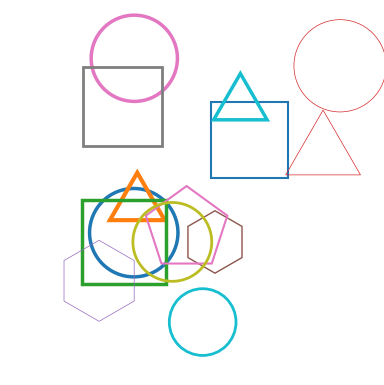[{"shape": "square", "thickness": 1.5, "radius": 0.5, "center": [0.648, 0.636]}, {"shape": "circle", "thickness": 2.5, "radius": 0.57, "center": [0.347, 0.396]}, {"shape": "triangle", "thickness": 3, "radius": 0.41, "center": [0.357, 0.469]}, {"shape": "square", "thickness": 2.5, "radius": 0.54, "center": [0.322, 0.371]}, {"shape": "triangle", "thickness": 0.5, "radius": 0.56, "center": [0.839, 0.602]}, {"shape": "circle", "thickness": 0.5, "radius": 0.6, "center": [0.883, 0.829]}, {"shape": "hexagon", "thickness": 0.5, "radius": 0.53, "center": [0.257, 0.271]}, {"shape": "hexagon", "thickness": 1, "radius": 0.41, "center": [0.558, 0.371]}, {"shape": "pentagon", "thickness": 1.5, "radius": 0.56, "center": [0.485, 0.405]}, {"shape": "circle", "thickness": 2.5, "radius": 0.56, "center": [0.349, 0.849]}, {"shape": "square", "thickness": 2, "radius": 0.52, "center": [0.318, 0.723]}, {"shape": "circle", "thickness": 2, "radius": 0.51, "center": [0.448, 0.372]}, {"shape": "triangle", "thickness": 2.5, "radius": 0.4, "center": [0.624, 0.729]}, {"shape": "circle", "thickness": 2, "radius": 0.43, "center": [0.526, 0.163]}]